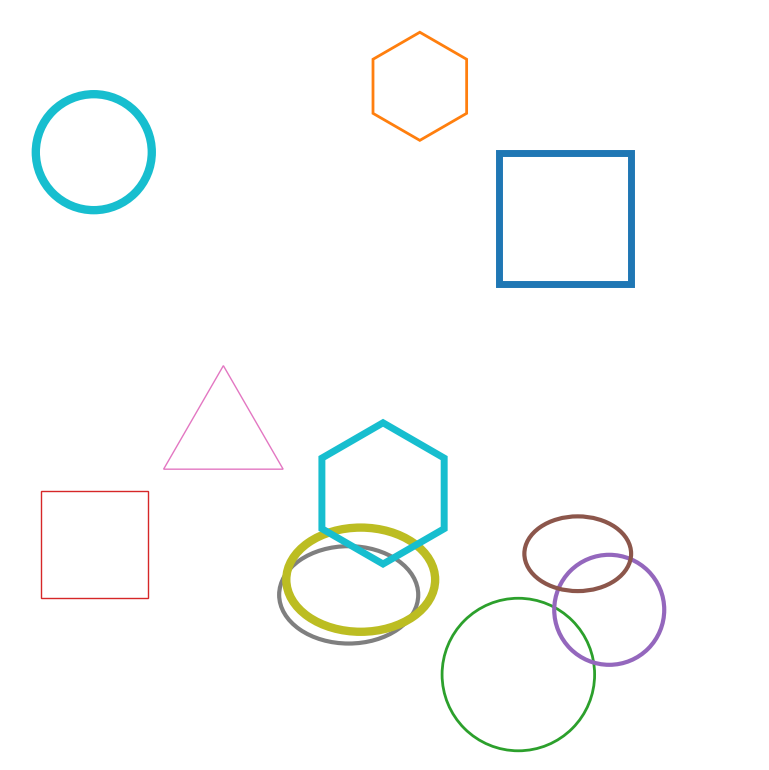[{"shape": "square", "thickness": 2.5, "radius": 0.43, "center": [0.734, 0.716]}, {"shape": "hexagon", "thickness": 1, "radius": 0.35, "center": [0.545, 0.888]}, {"shape": "circle", "thickness": 1, "radius": 0.5, "center": [0.673, 0.124]}, {"shape": "square", "thickness": 0.5, "radius": 0.35, "center": [0.123, 0.293]}, {"shape": "circle", "thickness": 1.5, "radius": 0.36, "center": [0.791, 0.208]}, {"shape": "oval", "thickness": 1.5, "radius": 0.35, "center": [0.75, 0.281]}, {"shape": "triangle", "thickness": 0.5, "radius": 0.45, "center": [0.29, 0.435]}, {"shape": "oval", "thickness": 1.5, "radius": 0.45, "center": [0.453, 0.227]}, {"shape": "oval", "thickness": 3, "radius": 0.48, "center": [0.468, 0.247]}, {"shape": "circle", "thickness": 3, "radius": 0.38, "center": [0.122, 0.802]}, {"shape": "hexagon", "thickness": 2.5, "radius": 0.46, "center": [0.497, 0.359]}]